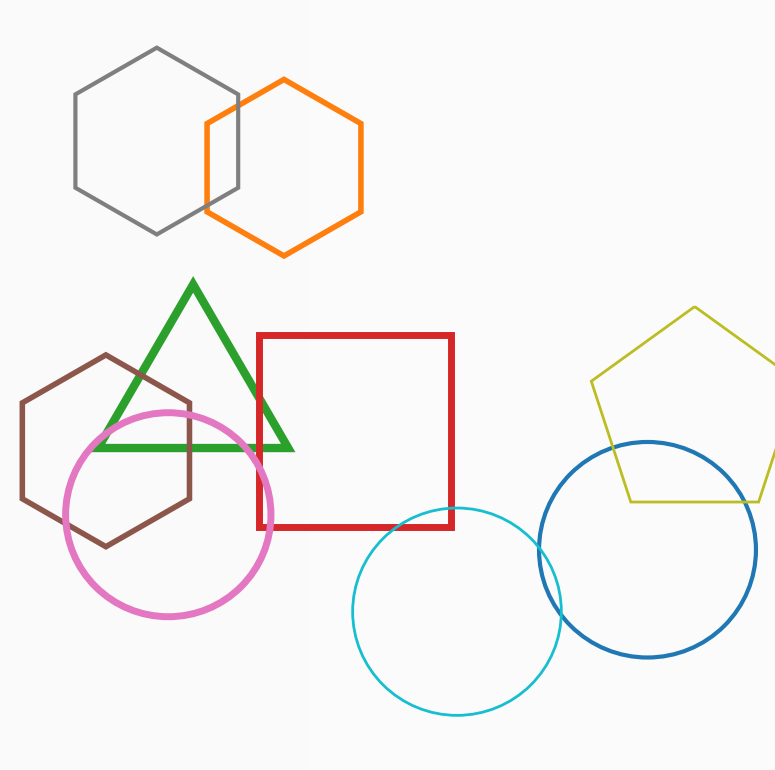[{"shape": "circle", "thickness": 1.5, "radius": 0.7, "center": [0.835, 0.286]}, {"shape": "hexagon", "thickness": 2, "radius": 0.57, "center": [0.366, 0.782]}, {"shape": "triangle", "thickness": 3, "radius": 0.71, "center": [0.249, 0.489]}, {"shape": "square", "thickness": 2.5, "radius": 0.62, "center": [0.458, 0.44]}, {"shape": "hexagon", "thickness": 2, "radius": 0.62, "center": [0.137, 0.415]}, {"shape": "circle", "thickness": 2.5, "radius": 0.66, "center": [0.217, 0.332]}, {"shape": "hexagon", "thickness": 1.5, "radius": 0.61, "center": [0.202, 0.817]}, {"shape": "pentagon", "thickness": 1, "radius": 0.7, "center": [0.896, 0.462]}, {"shape": "circle", "thickness": 1, "radius": 0.67, "center": [0.59, 0.206]}]